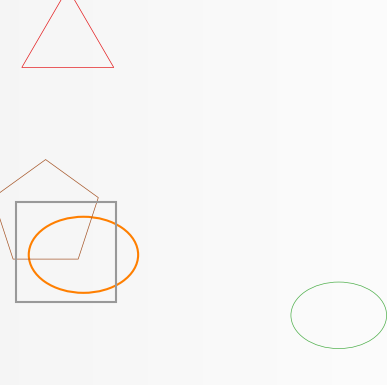[{"shape": "triangle", "thickness": 0.5, "radius": 0.69, "center": [0.175, 0.893]}, {"shape": "oval", "thickness": 0.5, "radius": 0.62, "center": [0.874, 0.181]}, {"shape": "oval", "thickness": 1.5, "radius": 0.71, "center": [0.215, 0.338]}, {"shape": "pentagon", "thickness": 0.5, "radius": 0.71, "center": [0.118, 0.443]}, {"shape": "square", "thickness": 1.5, "radius": 0.65, "center": [0.171, 0.346]}]